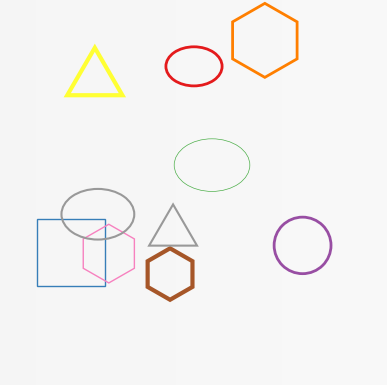[{"shape": "oval", "thickness": 2, "radius": 0.36, "center": [0.501, 0.828]}, {"shape": "square", "thickness": 1, "radius": 0.44, "center": [0.183, 0.344]}, {"shape": "oval", "thickness": 0.5, "radius": 0.49, "center": [0.547, 0.571]}, {"shape": "circle", "thickness": 2, "radius": 0.37, "center": [0.781, 0.363]}, {"shape": "hexagon", "thickness": 2, "radius": 0.48, "center": [0.683, 0.895]}, {"shape": "triangle", "thickness": 3, "radius": 0.41, "center": [0.245, 0.794]}, {"shape": "hexagon", "thickness": 3, "radius": 0.33, "center": [0.439, 0.288]}, {"shape": "hexagon", "thickness": 1, "radius": 0.38, "center": [0.281, 0.341]}, {"shape": "oval", "thickness": 1.5, "radius": 0.47, "center": [0.253, 0.444]}, {"shape": "triangle", "thickness": 1.5, "radius": 0.36, "center": [0.447, 0.398]}]